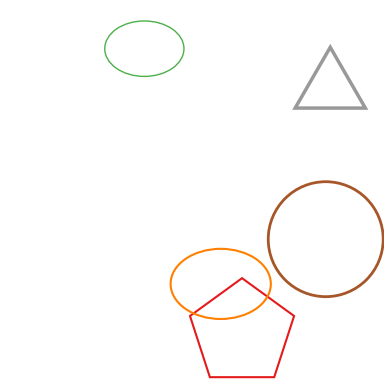[{"shape": "pentagon", "thickness": 1.5, "radius": 0.71, "center": [0.629, 0.135]}, {"shape": "oval", "thickness": 1, "radius": 0.51, "center": [0.375, 0.874]}, {"shape": "oval", "thickness": 1.5, "radius": 0.65, "center": [0.573, 0.263]}, {"shape": "circle", "thickness": 2, "radius": 0.75, "center": [0.846, 0.379]}, {"shape": "triangle", "thickness": 2.5, "radius": 0.53, "center": [0.858, 0.772]}]